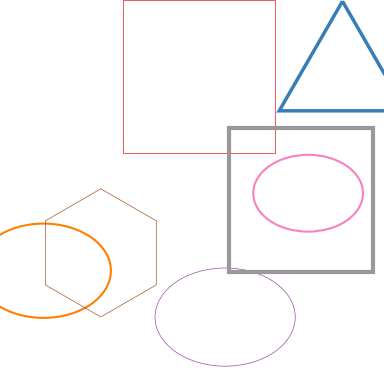[{"shape": "square", "thickness": 0.5, "radius": 0.99, "center": [0.518, 0.801]}, {"shape": "triangle", "thickness": 2.5, "radius": 0.95, "center": [0.89, 0.807]}, {"shape": "oval", "thickness": 0.5, "radius": 0.91, "center": [0.585, 0.176]}, {"shape": "oval", "thickness": 1.5, "radius": 0.87, "center": [0.113, 0.297]}, {"shape": "hexagon", "thickness": 0.5, "radius": 0.83, "center": [0.262, 0.343]}, {"shape": "oval", "thickness": 1.5, "radius": 0.71, "center": [0.8, 0.498]}, {"shape": "square", "thickness": 3, "radius": 0.94, "center": [0.781, 0.48]}]